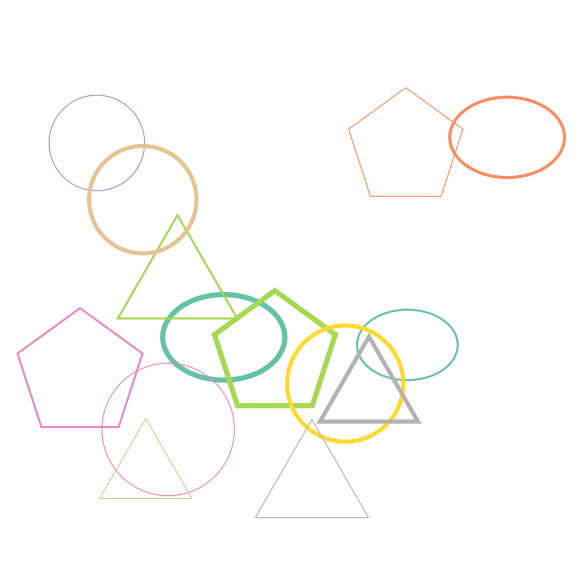[{"shape": "oval", "thickness": 2.5, "radius": 0.53, "center": [0.387, 0.415]}, {"shape": "oval", "thickness": 1, "radius": 0.44, "center": [0.705, 0.402]}, {"shape": "pentagon", "thickness": 0.5, "radius": 0.52, "center": [0.702, 0.743]}, {"shape": "oval", "thickness": 1.5, "radius": 0.5, "center": [0.878, 0.761]}, {"shape": "circle", "thickness": 0.5, "radius": 0.41, "center": [0.168, 0.752]}, {"shape": "pentagon", "thickness": 1, "radius": 0.57, "center": [0.139, 0.352]}, {"shape": "circle", "thickness": 0.5, "radius": 0.57, "center": [0.291, 0.256]}, {"shape": "pentagon", "thickness": 2.5, "radius": 0.55, "center": [0.476, 0.386]}, {"shape": "triangle", "thickness": 1, "radius": 0.6, "center": [0.307, 0.507]}, {"shape": "circle", "thickness": 2, "radius": 0.5, "center": [0.598, 0.335]}, {"shape": "circle", "thickness": 2, "radius": 0.47, "center": [0.247, 0.653]}, {"shape": "triangle", "thickness": 0.5, "radius": 0.46, "center": [0.252, 0.182]}, {"shape": "triangle", "thickness": 2, "radius": 0.49, "center": [0.639, 0.318]}, {"shape": "triangle", "thickness": 0.5, "radius": 0.57, "center": [0.54, 0.159]}]